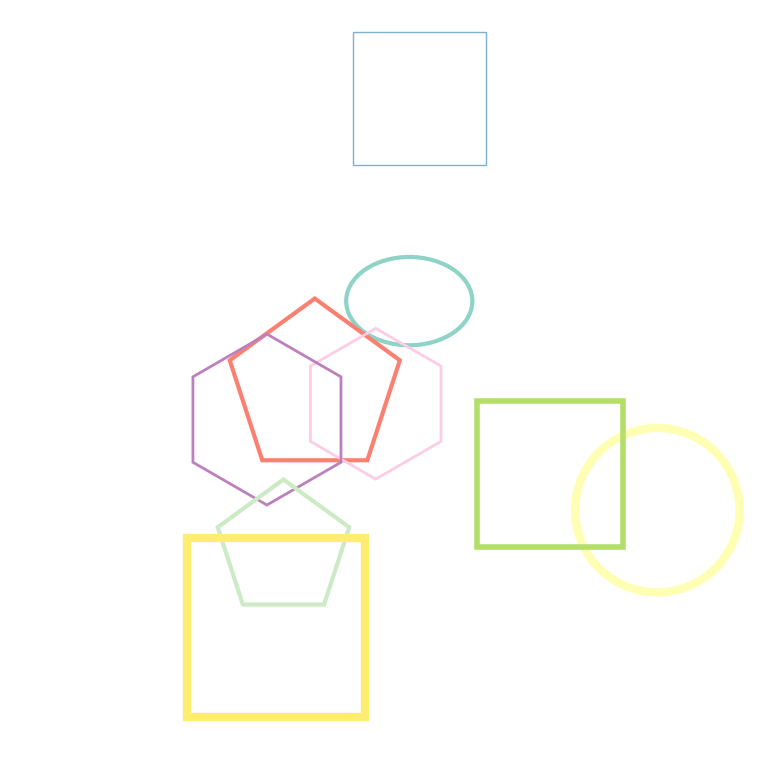[{"shape": "oval", "thickness": 1.5, "radius": 0.41, "center": [0.532, 0.609]}, {"shape": "circle", "thickness": 3, "radius": 0.53, "center": [0.854, 0.337]}, {"shape": "pentagon", "thickness": 1.5, "radius": 0.58, "center": [0.409, 0.496]}, {"shape": "square", "thickness": 0.5, "radius": 0.43, "center": [0.544, 0.872]}, {"shape": "square", "thickness": 2, "radius": 0.48, "center": [0.714, 0.384]}, {"shape": "hexagon", "thickness": 1, "radius": 0.49, "center": [0.488, 0.476]}, {"shape": "hexagon", "thickness": 1, "radius": 0.55, "center": [0.347, 0.455]}, {"shape": "pentagon", "thickness": 1.5, "radius": 0.45, "center": [0.368, 0.288]}, {"shape": "square", "thickness": 3, "radius": 0.58, "center": [0.358, 0.185]}]